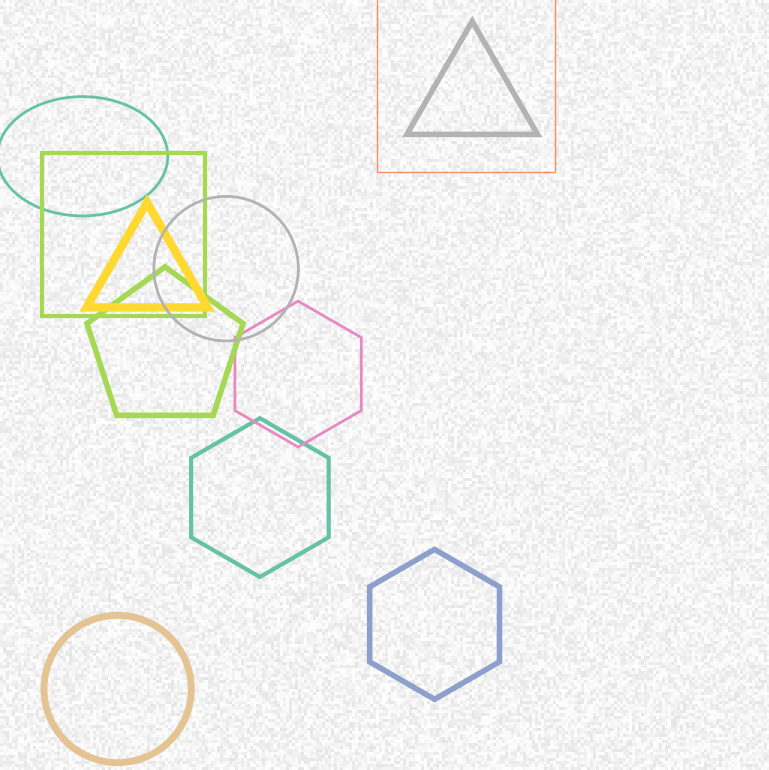[{"shape": "hexagon", "thickness": 1.5, "radius": 0.52, "center": [0.338, 0.354]}, {"shape": "oval", "thickness": 1, "radius": 0.55, "center": [0.107, 0.797]}, {"shape": "square", "thickness": 0.5, "radius": 0.58, "center": [0.605, 0.892]}, {"shape": "hexagon", "thickness": 2, "radius": 0.49, "center": [0.564, 0.189]}, {"shape": "hexagon", "thickness": 1, "radius": 0.47, "center": [0.387, 0.514]}, {"shape": "pentagon", "thickness": 2, "radius": 0.53, "center": [0.214, 0.547]}, {"shape": "square", "thickness": 1.5, "radius": 0.53, "center": [0.161, 0.696]}, {"shape": "triangle", "thickness": 3, "radius": 0.45, "center": [0.191, 0.646]}, {"shape": "circle", "thickness": 2.5, "radius": 0.48, "center": [0.153, 0.105]}, {"shape": "circle", "thickness": 1, "radius": 0.47, "center": [0.294, 0.651]}, {"shape": "triangle", "thickness": 2, "radius": 0.49, "center": [0.613, 0.874]}]